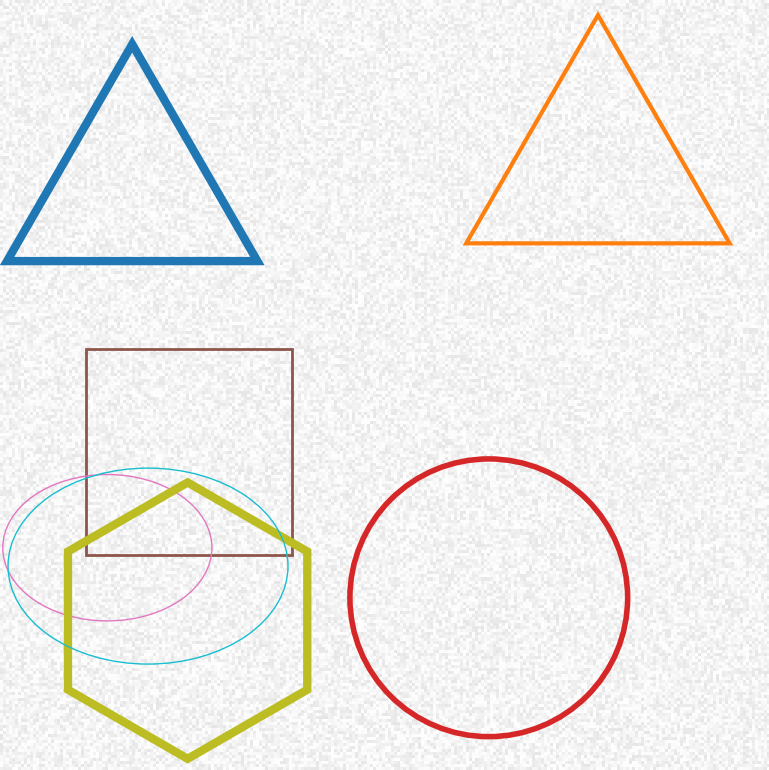[{"shape": "triangle", "thickness": 3, "radius": 0.94, "center": [0.172, 0.755]}, {"shape": "triangle", "thickness": 1.5, "radius": 0.99, "center": [0.777, 0.783]}, {"shape": "circle", "thickness": 2, "radius": 0.9, "center": [0.635, 0.224]}, {"shape": "square", "thickness": 1, "radius": 0.67, "center": [0.246, 0.413]}, {"shape": "oval", "thickness": 0.5, "radius": 0.68, "center": [0.139, 0.289]}, {"shape": "hexagon", "thickness": 3, "radius": 0.9, "center": [0.244, 0.194]}, {"shape": "oval", "thickness": 0.5, "radius": 0.91, "center": [0.192, 0.265]}]